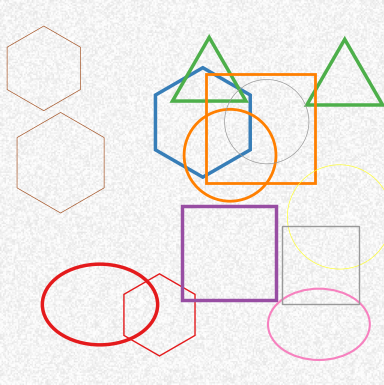[{"shape": "oval", "thickness": 2.5, "radius": 0.75, "center": [0.26, 0.209]}, {"shape": "hexagon", "thickness": 1, "radius": 0.53, "center": [0.414, 0.182]}, {"shape": "hexagon", "thickness": 2.5, "radius": 0.71, "center": [0.527, 0.682]}, {"shape": "triangle", "thickness": 2.5, "radius": 0.57, "center": [0.895, 0.784]}, {"shape": "triangle", "thickness": 2.5, "radius": 0.55, "center": [0.543, 0.793]}, {"shape": "square", "thickness": 2.5, "radius": 0.61, "center": [0.594, 0.343]}, {"shape": "circle", "thickness": 2, "radius": 0.6, "center": [0.597, 0.597]}, {"shape": "square", "thickness": 2, "radius": 0.71, "center": [0.677, 0.666]}, {"shape": "circle", "thickness": 0.5, "radius": 0.68, "center": [0.882, 0.437]}, {"shape": "hexagon", "thickness": 0.5, "radius": 0.65, "center": [0.157, 0.577]}, {"shape": "hexagon", "thickness": 0.5, "radius": 0.55, "center": [0.114, 0.822]}, {"shape": "oval", "thickness": 1.5, "radius": 0.66, "center": [0.828, 0.158]}, {"shape": "square", "thickness": 1, "radius": 0.5, "center": [0.832, 0.312]}, {"shape": "circle", "thickness": 0.5, "radius": 0.55, "center": [0.693, 0.684]}]